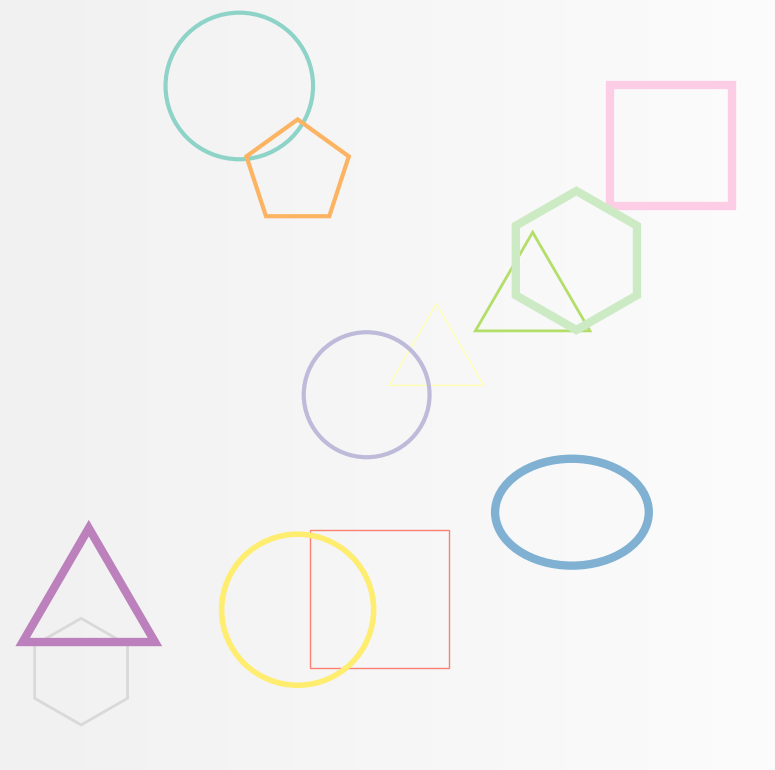[{"shape": "circle", "thickness": 1.5, "radius": 0.48, "center": [0.309, 0.888]}, {"shape": "triangle", "thickness": 0.5, "radius": 0.35, "center": [0.563, 0.535]}, {"shape": "circle", "thickness": 1.5, "radius": 0.41, "center": [0.473, 0.487]}, {"shape": "square", "thickness": 0.5, "radius": 0.45, "center": [0.49, 0.222]}, {"shape": "oval", "thickness": 3, "radius": 0.5, "center": [0.738, 0.335]}, {"shape": "pentagon", "thickness": 1.5, "radius": 0.35, "center": [0.384, 0.775]}, {"shape": "triangle", "thickness": 1, "radius": 0.43, "center": [0.687, 0.613]}, {"shape": "square", "thickness": 3, "radius": 0.39, "center": [0.866, 0.811]}, {"shape": "hexagon", "thickness": 1, "radius": 0.35, "center": [0.105, 0.128]}, {"shape": "triangle", "thickness": 3, "radius": 0.49, "center": [0.115, 0.216]}, {"shape": "hexagon", "thickness": 3, "radius": 0.45, "center": [0.744, 0.662]}, {"shape": "circle", "thickness": 2, "radius": 0.49, "center": [0.384, 0.208]}]